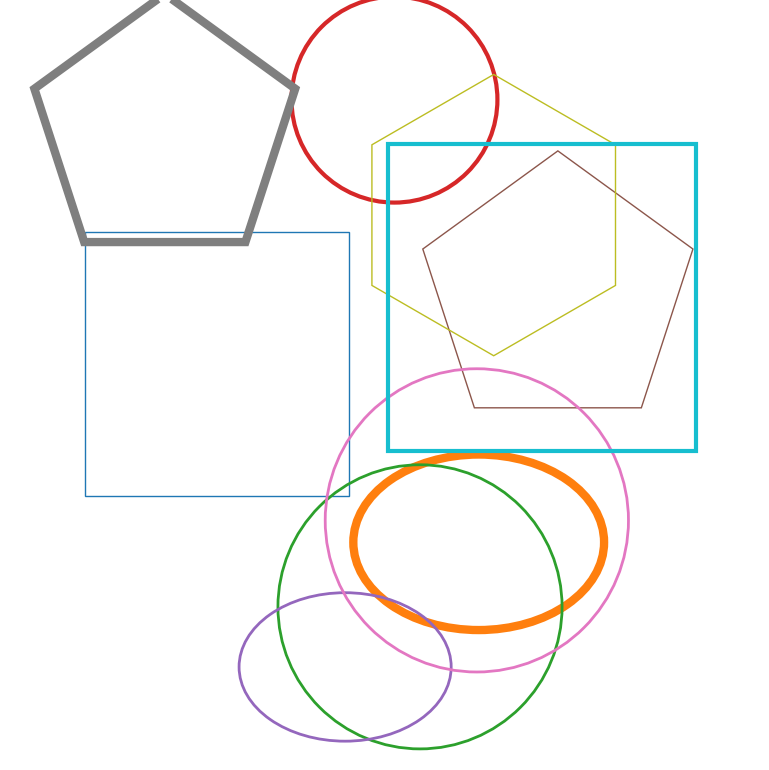[{"shape": "square", "thickness": 0.5, "radius": 0.86, "center": [0.282, 0.527]}, {"shape": "oval", "thickness": 3, "radius": 0.81, "center": [0.622, 0.296]}, {"shape": "circle", "thickness": 1, "radius": 0.92, "center": [0.545, 0.212]}, {"shape": "circle", "thickness": 1.5, "radius": 0.67, "center": [0.512, 0.871]}, {"shape": "oval", "thickness": 1, "radius": 0.69, "center": [0.448, 0.134]}, {"shape": "pentagon", "thickness": 0.5, "radius": 0.92, "center": [0.724, 0.62]}, {"shape": "circle", "thickness": 1, "radius": 0.98, "center": [0.619, 0.324]}, {"shape": "pentagon", "thickness": 3, "radius": 0.89, "center": [0.214, 0.83]}, {"shape": "hexagon", "thickness": 0.5, "radius": 0.91, "center": [0.641, 0.721]}, {"shape": "square", "thickness": 1.5, "radius": 1.0, "center": [0.704, 0.613]}]